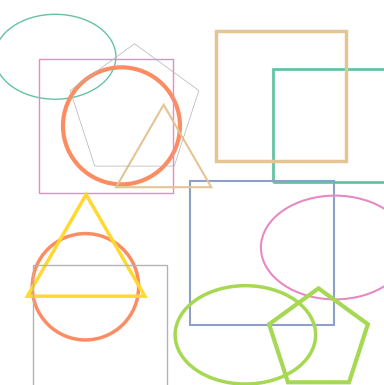[{"shape": "oval", "thickness": 1, "radius": 0.79, "center": [0.144, 0.853]}, {"shape": "square", "thickness": 2, "radius": 0.73, "center": [0.856, 0.673]}, {"shape": "circle", "thickness": 2.5, "radius": 0.69, "center": [0.222, 0.255]}, {"shape": "circle", "thickness": 3, "radius": 0.76, "center": [0.316, 0.673]}, {"shape": "square", "thickness": 1.5, "radius": 0.94, "center": [0.681, 0.343]}, {"shape": "oval", "thickness": 1.5, "radius": 0.96, "center": [0.87, 0.357]}, {"shape": "square", "thickness": 1, "radius": 0.87, "center": [0.276, 0.673]}, {"shape": "pentagon", "thickness": 3, "radius": 0.67, "center": [0.827, 0.116]}, {"shape": "oval", "thickness": 2.5, "radius": 0.91, "center": [0.637, 0.13]}, {"shape": "triangle", "thickness": 2.5, "radius": 0.88, "center": [0.224, 0.319]}, {"shape": "triangle", "thickness": 1.5, "radius": 0.71, "center": [0.425, 0.585]}, {"shape": "square", "thickness": 2.5, "radius": 0.84, "center": [0.729, 0.75]}, {"shape": "pentagon", "thickness": 0.5, "radius": 0.88, "center": [0.349, 0.711]}, {"shape": "square", "thickness": 1, "radius": 0.87, "center": [0.259, 0.138]}]